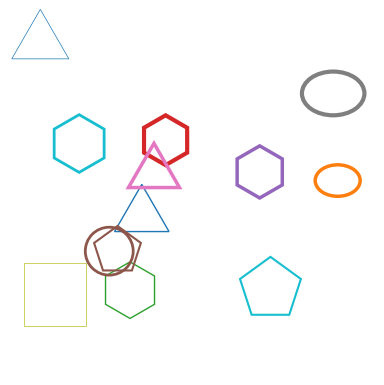[{"shape": "triangle", "thickness": 0.5, "radius": 0.43, "center": [0.105, 0.89]}, {"shape": "triangle", "thickness": 1, "radius": 0.41, "center": [0.368, 0.439]}, {"shape": "oval", "thickness": 2.5, "radius": 0.29, "center": [0.877, 0.531]}, {"shape": "hexagon", "thickness": 1, "radius": 0.37, "center": [0.338, 0.246]}, {"shape": "hexagon", "thickness": 3, "radius": 0.32, "center": [0.43, 0.636]}, {"shape": "hexagon", "thickness": 2.5, "radius": 0.34, "center": [0.675, 0.553]}, {"shape": "pentagon", "thickness": 1.5, "radius": 0.32, "center": [0.305, 0.349]}, {"shape": "circle", "thickness": 2, "radius": 0.31, "center": [0.284, 0.348]}, {"shape": "triangle", "thickness": 2.5, "radius": 0.38, "center": [0.4, 0.551]}, {"shape": "oval", "thickness": 3, "radius": 0.41, "center": [0.865, 0.757]}, {"shape": "square", "thickness": 0.5, "radius": 0.41, "center": [0.143, 0.235]}, {"shape": "hexagon", "thickness": 2, "radius": 0.37, "center": [0.206, 0.627]}, {"shape": "pentagon", "thickness": 1.5, "radius": 0.42, "center": [0.702, 0.25]}]